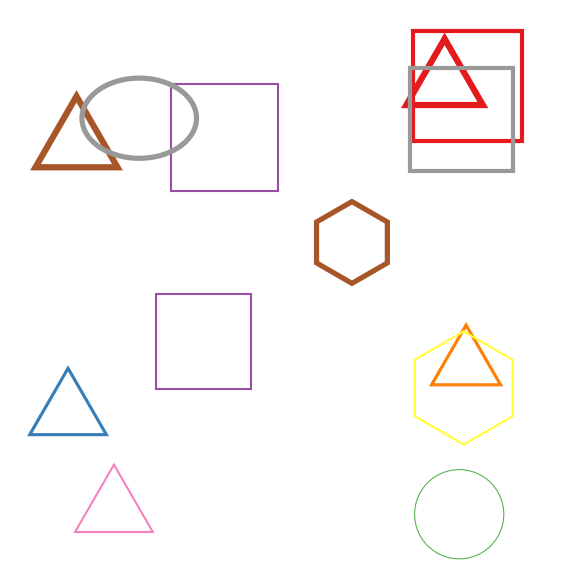[{"shape": "square", "thickness": 2, "radius": 0.48, "center": [0.81, 0.851]}, {"shape": "triangle", "thickness": 3, "radius": 0.38, "center": [0.77, 0.855]}, {"shape": "triangle", "thickness": 1.5, "radius": 0.38, "center": [0.118, 0.285]}, {"shape": "circle", "thickness": 0.5, "radius": 0.39, "center": [0.795, 0.109]}, {"shape": "square", "thickness": 1, "radius": 0.41, "center": [0.353, 0.408]}, {"shape": "square", "thickness": 1, "radius": 0.46, "center": [0.389, 0.761]}, {"shape": "triangle", "thickness": 1.5, "radius": 0.34, "center": [0.807, 0.367]}, {"shape": "hexagon", "thickness": 1, "radius": 0.49, "center": [0.803, 0.327]}, {"shape": "hexagon", "thickness": 2.5, "radius": 0.35, "center": [0.609, 0.579]}, {"shape": "triangle", "thickness": 3, "radius": 0.41, "center": [0.132, 0.75]}, {"shape": "triangle", "thickness": 1, "radius": 0.39, "center": [0.197, 0.117]}, {"shape": "oval", "thickness": 2.5, "radius": 0.5, "center": [0.241, 0.794]}, {"shape": "square", "thickness": 2, "radius": 0.45, "center": [0.799, 0.792]}]